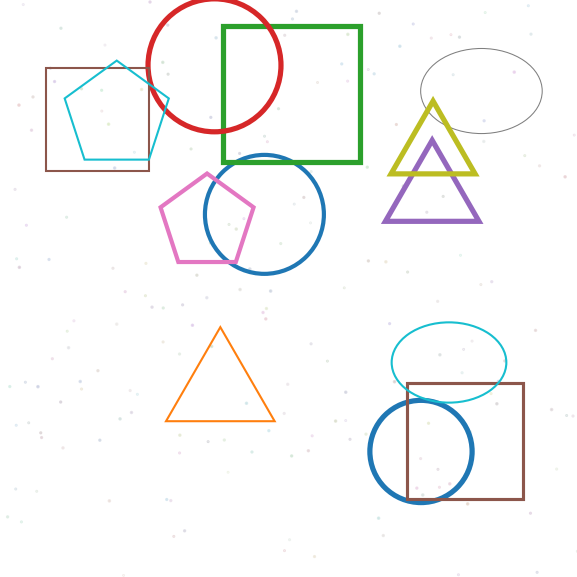[{"shape": "circle", "thickness": 2.5, "radius": 0.44, "center": [0.729, 0.217]}, {"shape": "circle", "thickness": 2, "radius": 0.51, "center": [0.458, 0.628]}, {"shape": "triangle", "thickness": 1, "radius": 0.54, "center": [0.382, 0.324]}, {"shape": "square", "thickness": 2.5, "radius": 0.59, "center": [0.505, 0.837]}, {"shape": "circle", "thickness": 2.5, "radius": 0.58, "center": [0.371, 0.886]}, {"shape": "triangle", "thickness": 2.5, "radius": 0.47, "center": [0.748, 0.663]}, {"shape": "square", "thickness": 1.5, "radius": 0.51, "center": [0.805, 0.235]}, {"shape": "square", "thickness": 1, "radius": 0.44, "center": [0.169, 0.792]}, {"shape": "pentagon", "thickness": 2, "radius": 0.42, "center": [0.359, 0.614]}, {"shape": "oval", "thickness": 0.5, "radius": 0.53, "center": [0.834, 0.842]}, {"shape": "triangle", "thickness": 2.5, "radius": 0.42, "center": [0.75, 0.74]}, {"shape": "oval", "thickness": 1, "radius": 0.5, "center": [0.777, 0.371]}, {"shape": "pentagon", "thickness": 1, "radius": 0.47, "center": [0.202, 0.799]}]